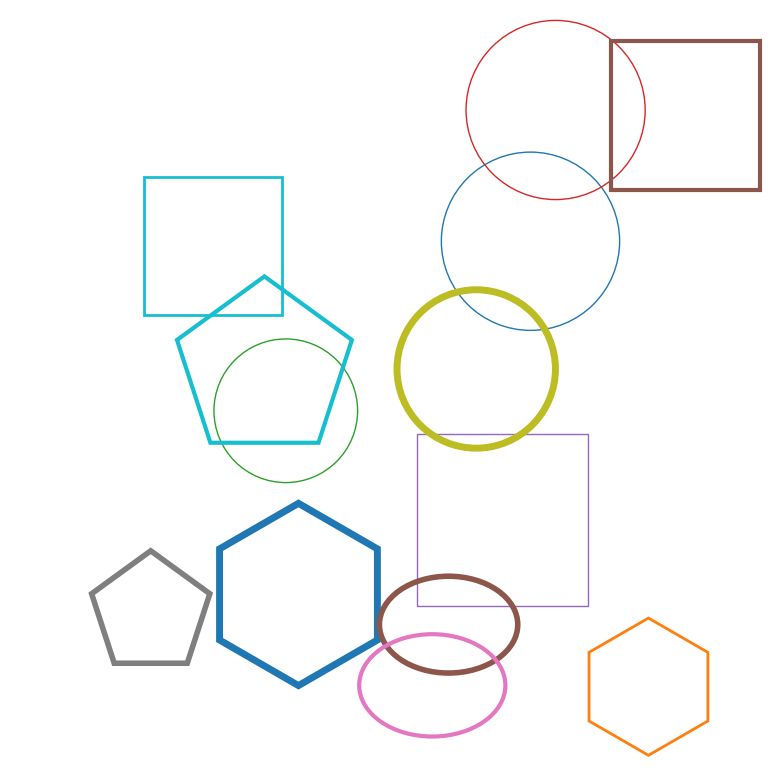[{"shape": "circle", "thickness": 0.5, "radius": 0.58, "center": [0.689, 0.687]}, {"shape": "hexagon", "thickness": 2.5, "radius": 0.59, "center": [0.388, 0.228]}, {"shape": "hexagon", "thickness": 1, "radius": 0.45, "center": [0.842, 0.108]}, {"shape": "circle", "thickness": 0.5, "radius": 0.47, "center": [0.371, 0.467]}, {"shape": "circle", "thickness": 0.5, "radius": 0.58, "center": [0.722, 0.857]}, {"shape": "square", "thickness": 0.5, "radius": 0.56, "center": [0.653, 0.325]}, {"shape": "oval", "thickness": 2, "radius": 0.45, "center": [0.583, 0.189]}, {"shape": "square", "thickness": 1.5, "radius": 0.49, "center": [0.89, 0.85]}, {"shape": "oval", "thickness": 1.5, "radius": 0.47, "center": [0.561, 0.11]}, {"shape": "pentagon", "thickness": 2, "radius": 0.4, "center": [0.196, 0.204]}, {"shape": "circle", "thickness": 2.5, "radius": 0.51, "center": [0.618, 0.521]}, {"shape": "pentagon", "thickness": 1.5, "radius": 0.6, "center": [0.343, 0.522]}, {"shape": "square", "thickness": 1, "radius": 0.45, "center": [0.277, 0.681]}]